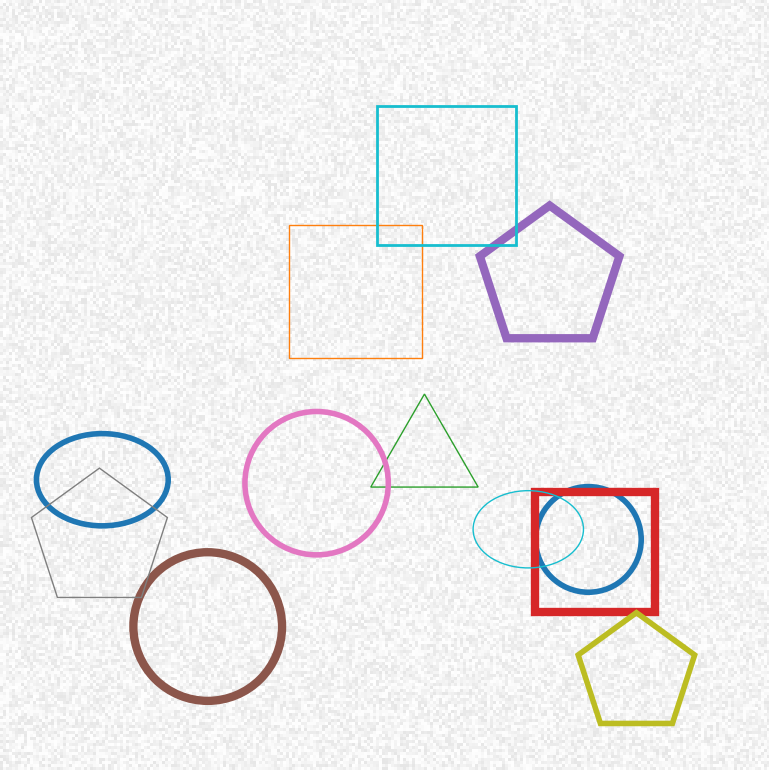[{"shape": "oval", "thickness": 2, "radius": 0.43, "center": [0.133, 0.377]}, {"shape": "circle", "thickness": 2, "radius": 0.34, "center": [0.764, 0.299]}, {"shape": "square", "thickness": 0.5, "radius": 0.43, "center": [0.462, 0.621]}, {"shape": "triangle", "thickness": 0.5, "radius": 0.4, "center": [0.551, 0.408]}, {"shape": "square", "thickness": 3, "radius": 0.39, "center": [0.773, 0.283]}, {"shape": "pentagon", "thickness": 3, "radius": 0.48, "center": [0.714, 0.638]}, {"shape": "circle", "thickness": 3, "radius": 0.48, "center": [0.27, 0.186]}, {"shape": "circle", "thickness": 2, "radius": 0.47, "center": [0.411, 0.372]}, {"shape": "pentagon", "thickness": 0.5, "radius": 0.46, "center": [0.129, 0.299]}, {"shape": "pentagon", "thickness": 2, "radius": 0.4, "center": [0.827, 0.125]}, {"shape": "oval", "thickness": 0.5, "radius": 0.36, "center": [0.686, 0.313]}, {"shape": "square", "thickness": 1, "radius": 0.45, "center": [0.58, 0.772]}]